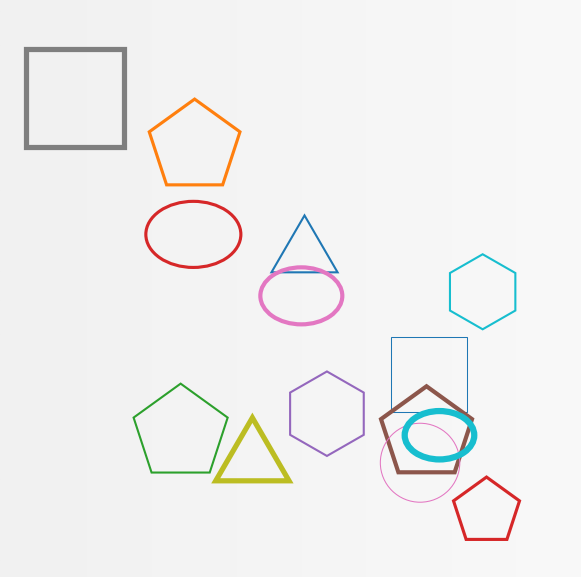[{"shape": "square", "thickness": 0.5, "radius": 0.33, "center": [0.738, 0.35]}, {"shape": "triangle", "thickness": 1, "radius": 0.33, "center": [0.524, 0.56]}, {"shape": "pentagon", "thickness": 1.5, "radius": 0.41, "center": [0.335, 0.745]}, {"shape": "pentagon", "thickness": 1, "radius": 0.43, "center": [0.311, 0.25]}, {"shape": "oval", "thickness": 1.5, "radius": 0.41, "center": [0.333, 0.593]}, {"shape": "pentagon", "thickness": 1.5, "radius": 0.3, "center": [0.837, 0.113]}, {"shape": "hexagon", "thickness": 1, "radius": 0.37, "center": [0.562, 0.283]}, {"shape": "pentagon", "thickness": 2, "radius": 0.41, "center": [0.734, 0.248]}, {"shape": "oval", "thickness": 2, "radius": 0.35, "center": [0.518, 0.487]}, {"shape": "circle", "thickness": 0.5, "radius": 0.34, "center": [0.723, 0.198]}, {"shape": "square", "thickness": 2.5, "radius": 0.42, "center": [0.129, 0.83]}, {"shape": "triangle", "thickness": 2.5, "radius": 0.36, "center": [0.434, 0.203]}, {"shape": "hexagon", "thickness": 1, "radius": 0.32, "center": [0.83, 0.494]}, {"shape": "oval", "thickness": 3, "radius": 0.3, "center": [0.756, 0.245]}]